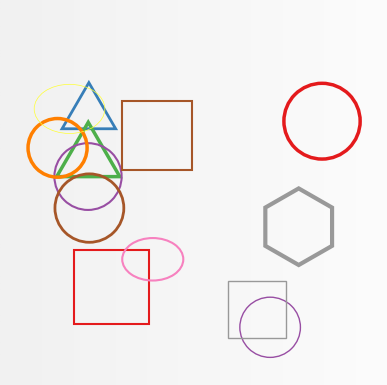[{"shape": "circle", "thickness": 2.5, "radius": 0.49, "center": [0.831, 0.685]}, {"shape": "square", "thickness": 1.5, "radius": 0.48, "center": [0.288, 0.255]}, {"shape": "triangle", "thickness": 2, "radius": 0.4, "center": [0.229, 0.705]}, {"shape": "triangle", "thickness": 2.5, "radius": 0.47, "center": [0.228, 0.588]}, {"shape": "circle", "thickness": 1.5, "radius": 0.43, "center": [0.227, 0.541]}, {"shape": "circle", "thickness": 1, "radius": 0.39, "center": [0.697, 0.15]}, {"shape": "circle", "thickness": 2.5, "radius": 0.38, "center": [0.149, 0.616]}, {"shape": "oval", "thickness": 0.5, "radius": 0.46, "center": [0.179, 0.717]}, {"shape": "square", "thickness": 1.5, "radius": 0.45, "center": [0.405, 0.647]}, {"shape": "circle", "thickness": 2, "radius": 0.44, "center": [0.231, 0.46]}, {"shape": "oval", "thickness": 1.5, "radius": 0.39, "center": [0.394, 0.327]}, {"shape": "square", "thickness": 1, "radius": 0.37, "center": [0.664, 0.197]}, {"shape": "hexagon", "thickness": 3, "radius": 0.5, "center": [0.771, 0.411]}]